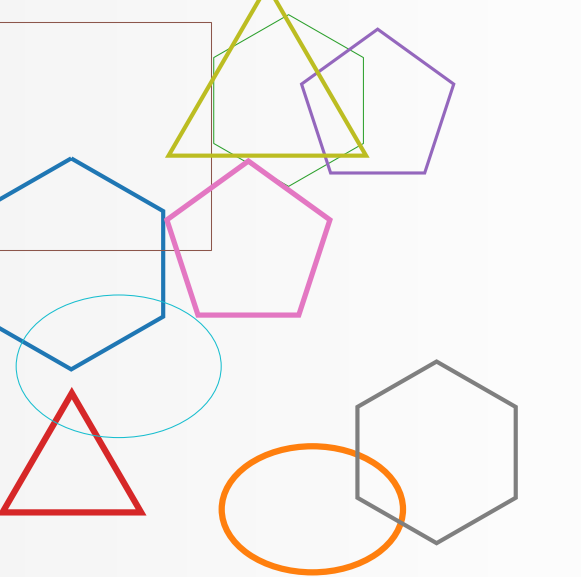[{"shape": "hexagon", "thickness": 2, "radius": 0.91, "center": [0.123, 0.542]}, {"shape": "oval", "thickness": 3, "radius": 0.78, "center": [0.537, 0.117]}, {"shape": "hexagon", "thickness": 0.5, "radius": 0.74, "center": [0.496, 0.825]}, {"shape": "triangle", "thickness": 3, "radius": 0.69, "center": [0.124, 0.181]}, {"shape": "pentagon", "thickness": 1.5, "radius": 0.69, "center": [0.65, 0.811]}, {"shape": "square", "thickness": 0.5, "radius": 0.99, "center": [0.165, 0.764]}, {"shape": "pentagon", "thickness": 2.5, "radius": 0.74, "center": [0.427, 0.573]}, {"shape": "hexagon", "thickness": 2, "radius": 0.79, "center": [0.751, 0.216]}, {"shape": "triangle", "thickness": 2, "radius": 0.98, "center": [0.46, 0.828]}, {"shape": "oval", "thickness": 0.5, "radius": 0.88, "center": [0.204, 0.365]}]